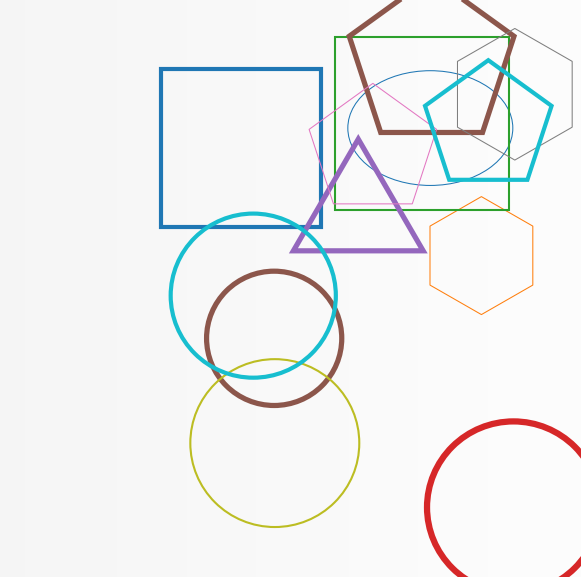[{"shape": "square", "thickness": 2, "radius": 0.69, "center": [0.415, 0.743]}, {"shape": "oval", "thickness": 0.5, "radius": 0.71, "center": [0.74, 0.777]}, {"shape": "hexagon", "thickness": 0.5, "radius": 0.51, "center": [0.828, 0.557]}, {"shape": "square", "thickness": 1, "radius": 0.75, "center": [0.726, 0.786]}, {"shape": "circle", "thickness": 3, "radius": 0.74, "center": [0.883, 0.121]}, {"shape": "triangle", "thickness": 2.5, "radius": 0.64, "center": [0.616, 0.629]}, {"shape": "circle", "thickness": 2.5, "radius": 0.58, "center": [0.472, 0.413]}, {"shape": "pentagon", "thickness": 2.5, "radius": 0.75, "center": [0.743, 0.89]}, {"shape": "pentagon", "thickness": 0.5, "radius": 0.58, "center": [0.641, 0.739]}, {"shape": "hexagon", "thickness": 0.5, "radius": 0.57, "center": [0.886, 0.836]}, {"shape": "circle", "thickness": 1, "radius": 0.73, "center": [0.473, 0.232]}, {"shape": "pentagon", "thickness": 2, "radius": 0.57, "center": [0.84, 0.78]}, {"shape": "circle", "thickness": 2, "radius": 0.71, "center": [0.436, 0.487]}]